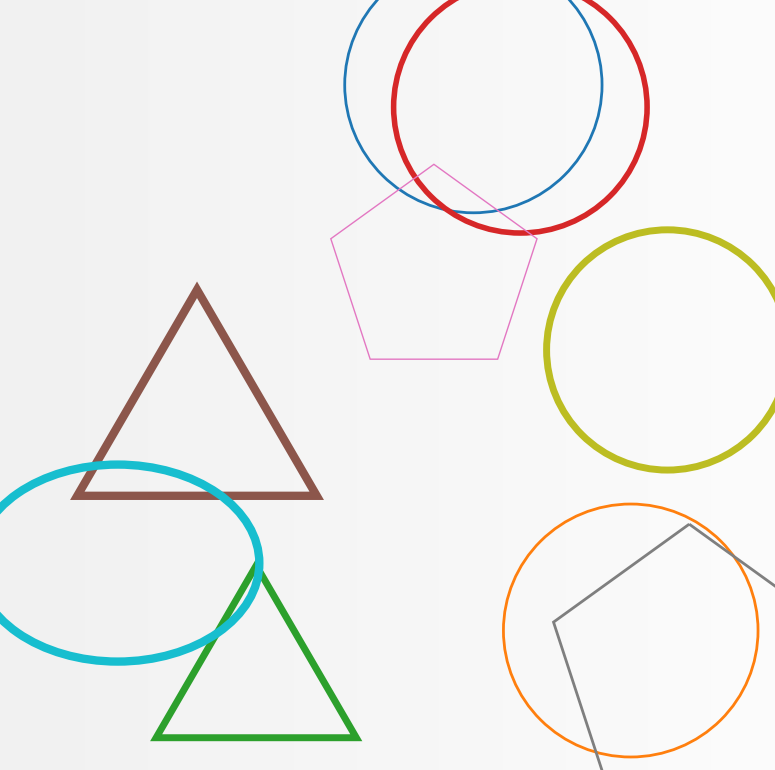[{"shape": "circle", "thickness": 1, "radius": 0.83, "center": [0.611, 0.89]}, {"shape": "circle", "thickness": 1, "radius": 0.82, "center": [0.814, 0.181]}, {"shape": "triangle", "thickness": 2.5, "radius": 0.75, "center": [0.331, 0.116]}, {"shape": "circle", "thickness": 2, "radius": 0.82, "center": [0.671, 0.861]}, {"shape": "triangle", "thickness": 3, "radius": 0.89, "center": [0.254, 0.445]}, {"shape": "pentagon", "thickness": 0.5, "radius": 0.7, "center": [0.56, 0.647]}, {"shape": "pentagon", "thickness": 1, "radius": 0.92, "center": [0.889, 0.135]}, {"shape": "circle", "thickness": 2.5, "radius": 0.78, "center": [0.861, 0.546]}, {"shape": "oval", "thickness": 3, "radius": 0.91, "center": [0.152, 0.269]}]